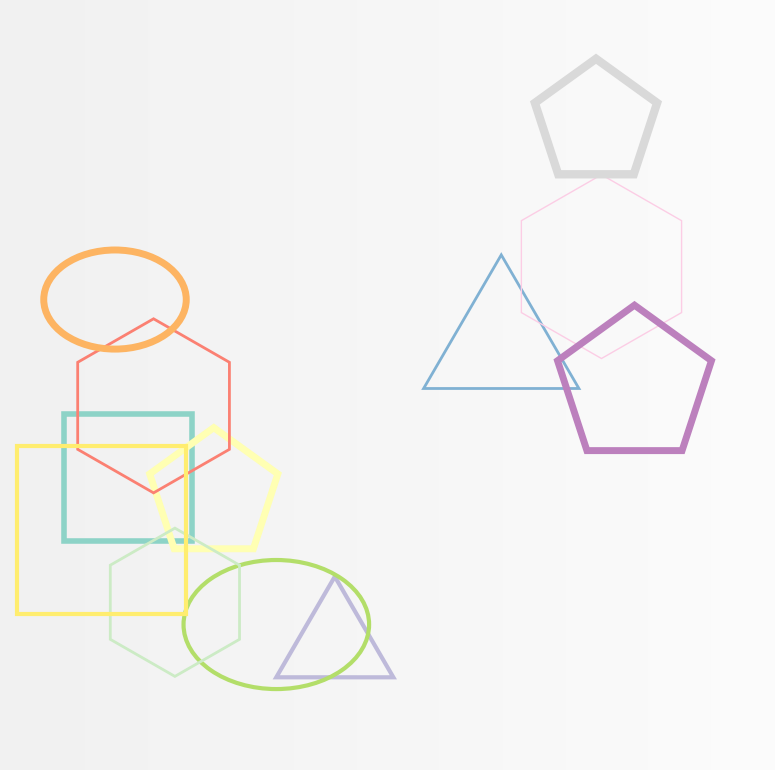[{"shape": "square", "thickness": 2, "radius": 0.41, "center": [0.165, 0.38]}, {"shape": "pentagon", "thickness": 2.5, "radius": 0.43, "center": [0.276, 0.358]}, {"shape": "triangle", "thickness": 1.5, "radius": 0.44, "center": [0.432, 0.164]}, {"shape": "hexagon", "thickness": 1, "radius": 0.57, "center": [0.198, 0.473]}, {"shape": "triangle", "thickness": 1, "radius": 0.58, "center": [0.647, 0.553]}, {"shape": "oval", "thickness": 2.5, "radius": 0.46, "center": [0.148, 0.611]}, {"shape": "oval", "thickness": 1.5, "radius": 0.6, "center": [0.357, 0.189]}, {"shape": "hexagon", "thickness": 0.5, "radius": 0.6, "center": [0.776, 0.654]}, {"shape": "pentagon", "thickness": 3, "radius": 0.41, "center": [0.769, 0.841]}, {"shape": "pentagon", "thickness": 2.5, "radius": 0.52, "center": [0.819, 0.499]}, {"shape": "hexagon", "thickness": 1, "radius": 0.48, "center": [0.226, 0.218]}, {"shape": "square", "thickness": 1.5, "radius": 0.54, "center": [0.131, 0.311]}]